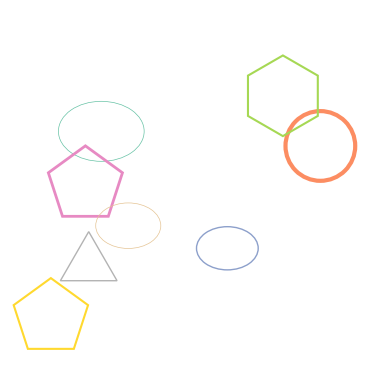[{"shape": "oval", "thickness": 0.5, "radius": 0.56, "center": [0.263, 0.659]}, {"shape": "circle", "thickness": 3, "radius": 0.45, "center": [0.832, 0.621]}, {"shape": "oval", "thickness": 1, "radius": 0.4, "center": [0.591, 0.355]}, {"shape": "pentagon", "thickness": 2, "radius": 0.51, "center": [0.222, 0.52]}, {"shape": "hexagon", "thickness": 1.5, "radius": 0.52, "center": [0.735, 0.751]}, {"shape": "pentagon", "thickness": 1.5, "radius": 0.51, "center": [0.132, 0.176]}, {"shape": "oval", "thickness": 0.5, "radius": 0.42, "center": [0.333, 0.414]}, {"shape": "triangle", "thickness": 1, "radius": 0.42, "center": [0.23, 0.313]}]